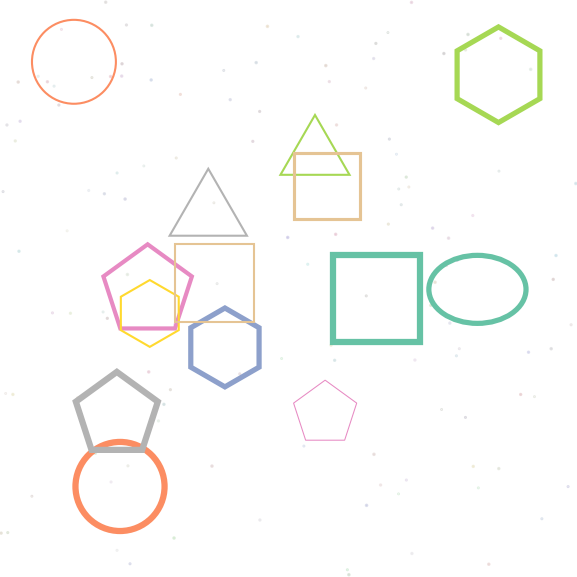[{"shape": "oval", "thickness": 2.5, "radius": 0.42, "center": [0.827, 0.498]}, {"shape": "square", "thickness": 3, "radius": 0.38, "center": [0.652, 0.482]}, {"shape": "circle", "thickness": 3, "radius": 0.39, "center": [0.208, 0.157]}, {"shape": "circle", "thickness": 1, "radius": 0.36, "center": [0.128, 0.892]}, {"shape": "hexagon", "thickness": 2.5, "radius": 0.34, "center": [0.389, 0.397]}, {"shape": "pentagon", "thickness": 0.5, "radius": 0.29, "center": [0.563, 0.283]}, {"shape": "pentagon", "thickness": 2, "radius": 0.4, "center": [0.256, 0.496]}, {"shape": "hexagon", "thickness": 2.5, "radius": 0.41, "center": [0.863, 0.87]}, {"shape": "triangle", "thickness": 1, "radius": 0.35, "center": [0.545, 0.731]}, {"shape": "hexagon", "thickness": 1, "radius": 0.29, "center": [0.259, 0.456]}, {"shape": "square", "thickness": 1.5, "radius": 0.29, "center": [0.566, 0.677]}, {"shape": "square", "thickness": 1, "radius": 0.34, "center": [0.371, 0.509]}, {"shape": "pentagon", "thickness": 3, "radius": 0.37, "center": [0.202, 0.281]}, {"shape": "triangle", "thickness": 1, "radius": 0.39, "center": [0.361, 0.63]}]